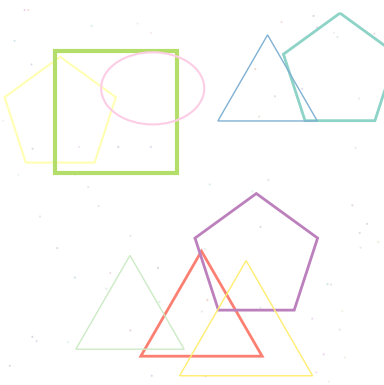[{"shape": "pentagon", "thickness": 2, "radius": 0.77, "center": [0.883, 0.812]}, {"shape": "pentagon", "thickness": 1.5, "radius": 0.76, "center": [0.156, 0.701]}, {"shape": "triangle", "thickness": 2, "radius": 0.91, "center": [0.523, 0.166]}, {"shape": "triangle", "thickness": 1, "radius": 0.75, "center": [0.695, 0.76]}, {"shape": "square", "thickness": 3, "radius": 0.79, "center": [0.302, 0.709]}, {"shape": "oval", "thickness": 1.5, "radius": 0.67, "center": [0.397, 0.771]}, {"shape": "pentagon", "thickness": 2, "radius": 0.84, "center": [0.666, 0.33]}, {"shape": "triangle", "thickness": 1, "radius": 0.81, "center": [0.338, 0.174]}, {"shape": "triangle", "thickness": 1, "radius": 1.0, "center": [0.639, 0.124]}]